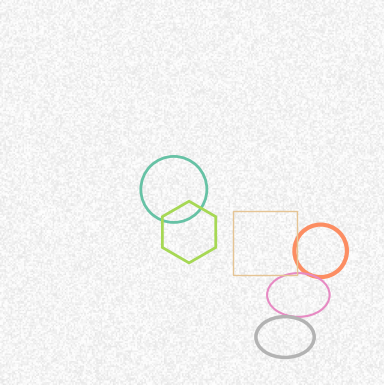[{"shape": "circle", "thickness": 2, "radius": 0.43, "center": [0.452, 0.508]}, {"shape": "circle", "thickness": 3, "radius": 0.34, "center": [0.833, 0.348]}, {"shape": "oval", "thickness": 1.5, "radius": 0.41, "center": [0.775, 0.234]}, {"shape": "hexagon", "thickness": 2, "radius": 0.4, "center": [0.491, 0.397]}, {"shape": "square", "thickness": 1, "radius": 0.42, "center": [0.689, 0.368]}, {"shape": "oval", "thickness": 2.5, "radius": 0.38, "center": [0.74, 0.125]}]